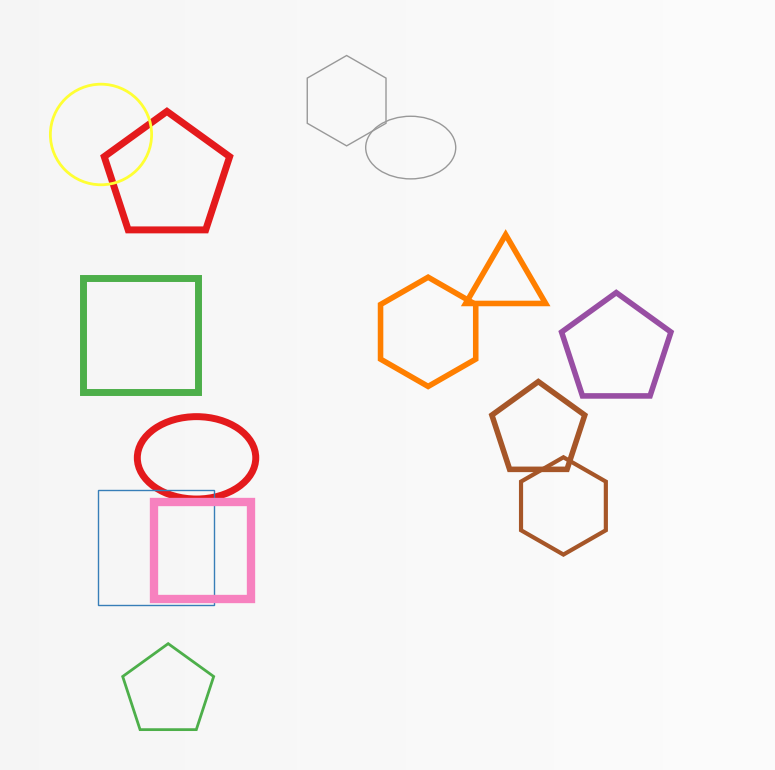[{"shape": "pentagon", "thickness": 2.5, "radius": 0.43, "center": [0.215, 0.77]}, {"shape": "oval", "thickness": 2.5, "radius": 0.38, "center": [0.254, 0.405]}, {"shape": "square", "thickness": 0.5, "radius": 0.37, "center": [0.201, 0.289]}, {"shape": "pentagon", "thickness": 1, "radius": 0.31, "center": [0.217, 0.102]}, {"shape": "square", "thickness": 2.5, "radius": 0.37, "center": [0.182, 0.565]}, {"shape": "pentagon", "thickness": 2, "radius": 0.37, "center": [0.795, 0.546]}, {"shape": "triangle", "thickness": 2, "radius": 0.3, "center": [0.652, 0.636]}, {"shape": "hexagon", "thickness": 2, "radius": 0.35, "center": [0.552, 0.569]}, {"shape": "circle", "thickness": 1, "radius": 0.33, "center": [0.13, 0.825]}, {"shape": "hexagon", "thickness": 1.5, "radius": 0.32, "center": [0.727, 0.343]}, {"shape": "pentagon", "thickness": 2, "radius": 0.31, "center": [0.695, 0.441]}, {"shape": "square", "thickness": 3, "radius": 0.31, "center": [0.261, 0.285]}, {"shape": "oval", "thickness": 0.5, "radius": 0.29, "center": [0.53, 0.808]}, {"shape": "hexagon", "thickness": 0.5, "radius": 0.29, "center": [0.447, 0.869]}]